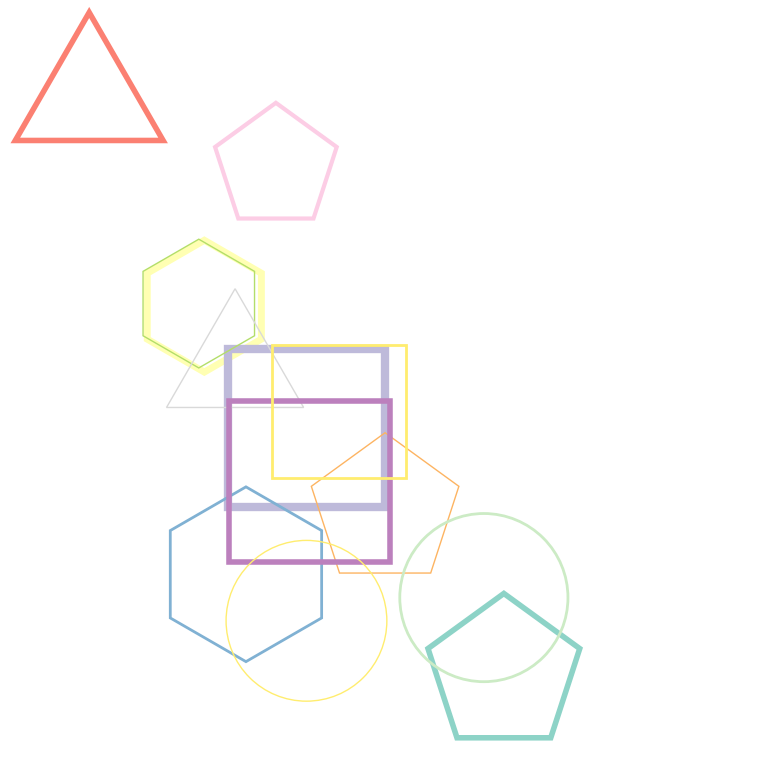[{"shape": "pentagon", "thickness": 2, "radius": 0.52, "center": [0.654, 0.126]}, {"shape": "hexagon", "thickness": 2.5, "radius": 0.43, "center": [0.265, 0.602]}, {"shape": "square", "thickness": 3, "radius": 0.51, "center": [0.398, 0.444]}, {"shape": "triangle", "thickness": 2, "radius": 0.55, "center": [0.116, 0.873]}, {"shape": "hexagon", "thickness": 1, "radius": 0.57, "center": [0.319, 0.254]}, {"shape": "pentagon", "thickness": 0.5, "radius": 0.5, "center": [0.5, 0.337]}, {"shape": "hexagon", "thickness": 0.5, "radius": 0.42, "center": [0.258, 0.606]}, {"shape": "pentagon", "thickness": 1.5, "radius": 0.42, "center": [0.358, 0.783]}, {"shape": "triangle", "thickness": 0.5, "radius": 0.51, "center": [0.305, 0.522]}, {"shape": "square", "thickness": 2, "radius": 0.52, "center": [0.402, 0.374]}, {"shape": "circle", "thickness": 1, "radius": 0.55, "center": [0.628, 0.224]}, {"shape": "square", "thickness": 1, "radius": 0.43, "center": [0.44, 0.465]}, {"shape": "circle", "thickness": 0.5, "radius": 0.52, "center": [0.398, 0.194]}]